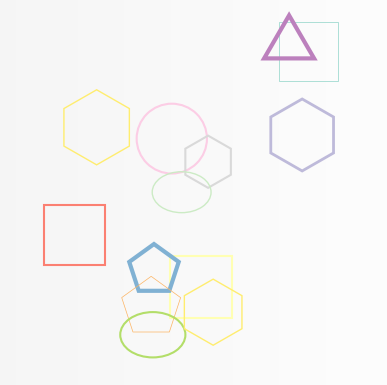[{"shape": "square", "thickness": 0.5, "radius": 0.38, "center": [0.797, 0.866]}, {"shape": "square", "thickness": 1.5, "radius": 0.4, "center": [0.519, 0.255]}, {"shape": "hexagon", "thickness": 2, "radius": 0.47, "center": [0.78, 0.649]}, {"shape": "square", "thickness": 1.5, "radius": 0.39, "center": [0.192, 0.389]}, {"shape": "pentagon", "thickness": 3, "radius": 0.34, "center": [0.397, 0.299]}, {"shape": "pentagon", "thickness": 0.5, "radius": 0.4, "center": [0.39, 0.202]}, {"shape": "oval", "thickness": 1.5, "radius": 0.42, "center": [0.394, 0.131]}, {"shape": "circle", "thickness": 1.5, "radius": 0.45, "center": [0.443, 0.64]}, {"shape": "hexagon", "thickness": 1.5, "radius": 0.34, "center": [0.537, 0.58]}, {"shape": "triangle", "thickness": 3, "radius": 0.37, "center": [0.746, 0.886]}, {"shape": "oval", "thickness": 1, "radius": 0.38, "center": [0.469, 0.501]}, {"shape": "hexagon", "thickness": 1, "radius": 0.43, "center": [0.55, 0.189]}, {"shape": "hexagon", "thickness": 1, "radius": 0.49, "center": [0.249, 0.669]}]